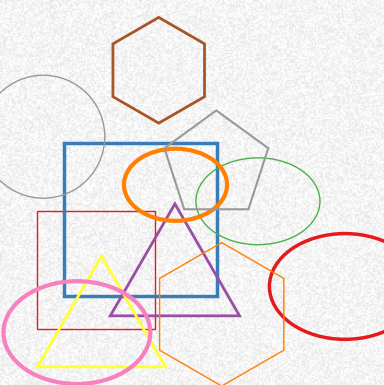[{"shape": "oval", "thickness": 2.5, "radius": 0.98, "center": [0.896, 0.256]}, {"shape": "square", "thickness": 1, "radius": 0.76, "center": [0.249, 0.299]}, {"shape": "square", "thickness": 2.5, "radius": 0.99, "center": [0.365, 0.43]}, {"shape": "oval", "thickness": 1, "radius": 0.81, "center": [0.67, 0.477]}, {"shape": "triangle", "thickness": 2, "radius": 0.97, "center": [0.454, 0.277]}, {"shape": "oval", "thickness": 3, "radius": 0.67, "center": [0.456, 0.52]}, {"shape": "hexagon", "thickness": 1, "radius": 0.93, "center": [0.576, 0.184]}, {"shape": "triangle", "thickness": 2, "radius": 0.96, "center": [0.264, 0.143]}, {"shape": "hexagon", "thickness": 2, "radius": 0.69, "center": [0.412, 0.817]}, {"shape": "oval", "thickness": 3, "radius": 0.95, "center": [0.2, 0.136]}, {"shape": "pentagon", "thickness": 1.5, "radius": 0.71, "center": [0.562, 0.571]}, {"shape": "circle", "thickness": 1, "radius": 0.8, "center": [0.112, 0.645]}]